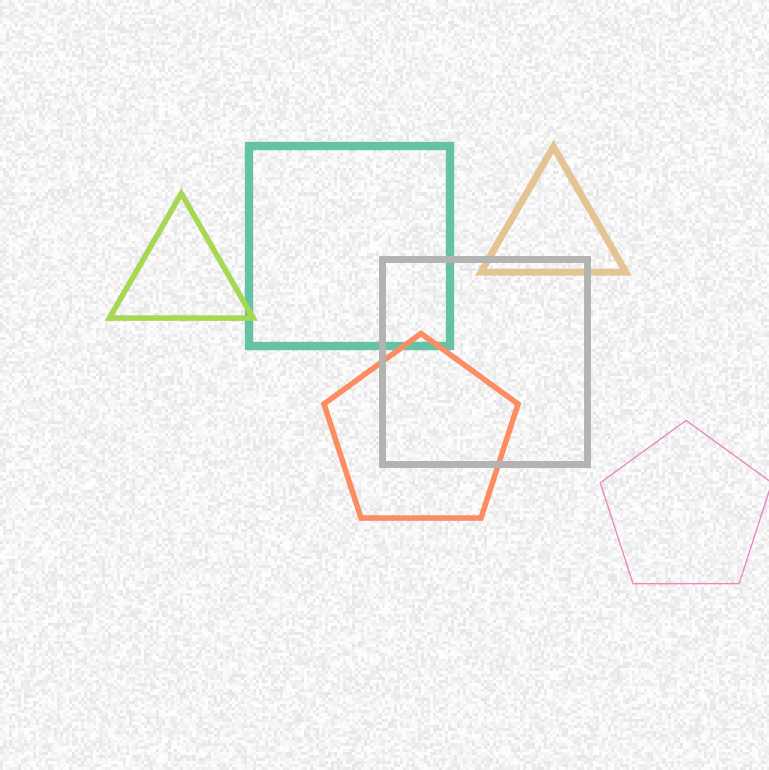[{"shape": "square", "thickness": 3, "radius": 0.65, "center": [0.454, 0.68]}, {"shape": "pentagon", "thickness": 2, "radius": 0.66, "center": [0.547, 0.434]}, {"shape": "pentagon", "thickness": 0.5, "radius": 0.59, "center": [0.891, 0.337]}, {"shape": "triangle", "thickness": 2, "radius": 0.54, "center": [0.235, 0.641]}, {"shape": "triangle", "thickness": 2.5, "radius": 0.54, "center": [0.719, 0.701]}, {"shape": "square", "thickness": 2.5, "radius": 0.67, "center": [0.629, 0.53]}]